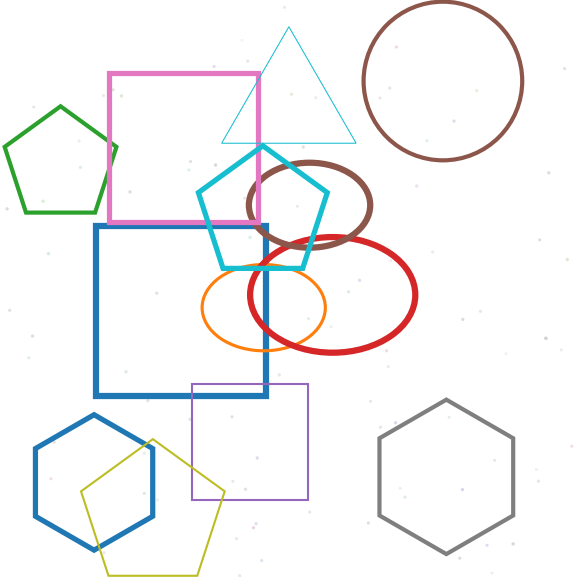[{"shape": "square", "thickness": 3, "radius": 0.74, "center": [0.313, 0.461]}, {"shape": "hexagon", "thickness": 2.5, "radius": 0.59, "center": [0.163, 0.164]}, {"shape": "oval", "thickness": 1.5, "radius": 0.53, "center": [0.457, 0.466]}, {"shape": "pentagon", "thickness": 2, "radius": 0.51, "center": [0.105, 0.713]}, {"shape": "oval", "thickness": 3, "radius": 0.72, "center": [0.576, 0.489]}, {"shape": "square", "thickness": 1, "radius": 0.5, "center": [0.433, 0.234]}, {"shape": "circle", "thickness": 2, "radius": 0.69, "center": [0.767, 0.859]}, {"shape": "oval", "thickness": 3, "radius": 0.53, "center": [0.536, 0.644]}, {"shape": "square", "thickness": 2.5, "radius": 0.64, "center": [0.317, 0.744]}, {"shape": "hexagon", "thickness": 2, "radius": 0.67, "center": [0.773, 0.173]}, {"shape": "pentagon", "thickness": 1, "radius": 0.65, "center": [0.265, 0.108]}, {"shape": "pentagon", "thickness": 2.5, "radius": 0.59, "center": [0.455, 0.629]}, {"shape": "triangle", "thickness": 0.5, "radius": 0.67, "center": [0.5, 0.818]}]